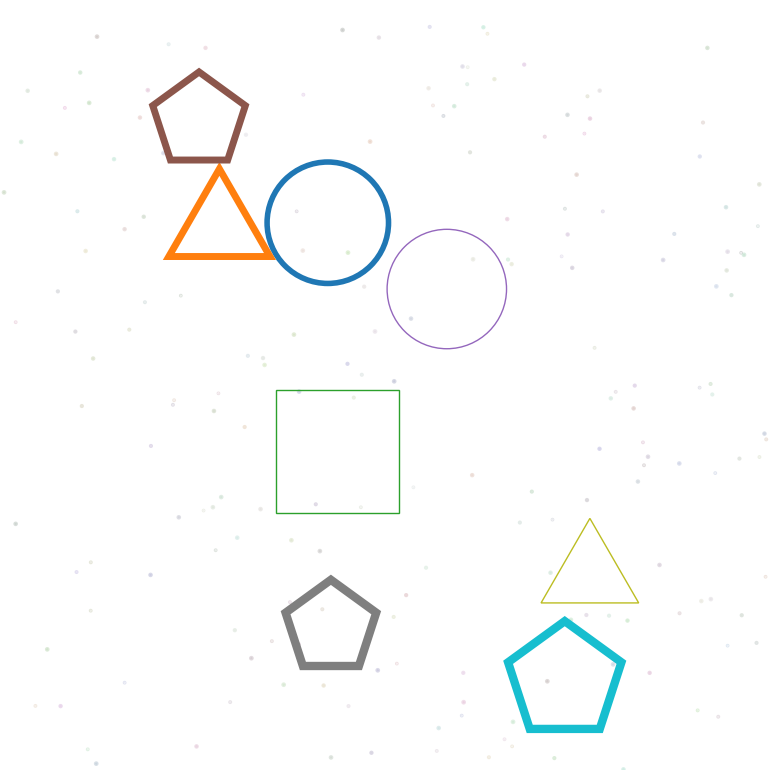[{"shape": "circle", "thickness": 2, "radius": 0.39, "center": [0.426, 0.711]}, {"shape": "triangle", "thickness": 2.5, "radius": 0.38, "center": [0.285, 0.705]}, {"shape": "square", "thickness": 0.5, "radius": 0.4, "center": [0.439, 0.414]}, {"shape": "circle", "thickness": 0.5, "radius": 0.39, "center": [0.58, 0.625]}, {"shape": "pentagon", "thickness": 2.5, "radius": 0.32, "center": [0.259, 0.843]}, {"shape": "pentagon", "thickness": 3, "radius": 0.31, "center": [0.43, 0.185]}, {"shape": "triangle", "thickness": 0.5, "radius": 0.37, "center": [0.766, 0.254]}, {"shape": "pentagon", "thickness": 3, "radius": 0.39, "center": [0.733, 0.116]}]